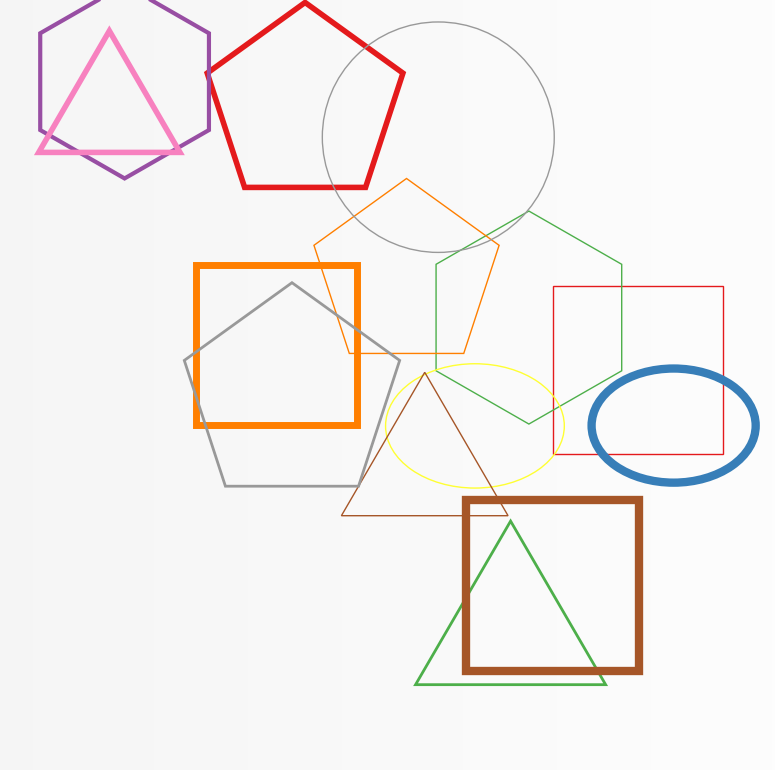[{"shape": "pentagon", "thickness": 2, "radius": 0.66, "center": [0.394, 0.864]}, {"shape": "square", "thickness": 0.5, "radius": 0.55, "center": [0.823, 0.519]}, {"shape": "oval", "thickness": 3, "radius": 0.53, "center": [0.869, 0.447]}, {"shape": "triangle", "thickness": 1, "radius": 0.71, "center": [0.659, 0.182]}, {"shape": "hexagon", "thickness": 0.5, "radius": 0.69, "center": [0.682, 0.588]}, {"shape": "hexagon", "thickness": 1.5, "radius": 0.63, "center": [0.161, 0.894]}, {"shape": "pentagon", "thickness": 0.5, "radius": 0.63, "center": [0.525, 0.643]}, {"shape": "square", "thickness": 2.5, "radius": 0.52, "center": [0.357, 0.552]}, {"shape": "oval", "thickness": 0.5, "radius": 0.58, "center": [0.613, 0.447]}, {"shape": "triangle", "thickness": 0.5, "radius": 0.62, "center": [0.548, 0.392]}, {"shape": "square", "thickness": 3, "radius": 0.56, "center": [0.713, 0.24]}, {"shape": "triangle", "thickness": 2, "radius": 0.53, "center": [0.141, 0.855]}, {"shape": "pentagon", "thickness": 1, "radius": 0.73, "center": [0.377, 0.487]}, {"shape": "circle", "thickness": 0.5, "radius": 0.75, "center": [0.566, 0.822]}]